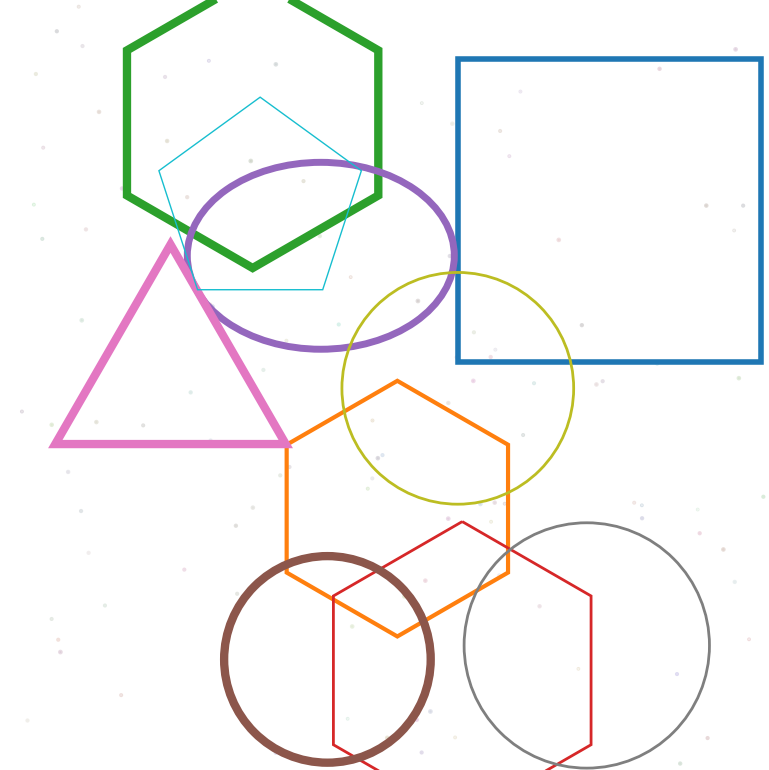[{"shape": "square", "thickness": 2, "radius": 0.98, "center": [0.792, 0.726]}, {"shape": "hexagon", "thickness": 1.5, "radius": 0.83, "center": [0.516, 0.339]}, {"shape": "hexagon", "thickness": 3, "radius": 0.94, "center": [0.328, 0.84]}, {"shape": "hexagon", "thickness": 1, "radius": 0.97, "center": [0.6, 0.129]}, {"shape": "oval", "thickness": 2.5, "radius": 0.87, "center": [0.417, 0.668]}, {"shape": "circle", "thickness": 3, "radius": 0.67, "center": [0.425, 0.144]}, {"shape": "triangle", "thickness": 3, "radius": 0.86, "center": [0.221, 0.51]}, {"shape": "circle", "thickness": 1, "radius": 0.8, "center": [0.762, 0.162]}, {"shape": "circle", "thickness": 1, "radius": 0.75, "center": [0.595, 0.496]}, {"shape": "pentagon", "thickness": 0.5, "radius": 0.69, "center": [0.338, 0.736]}]